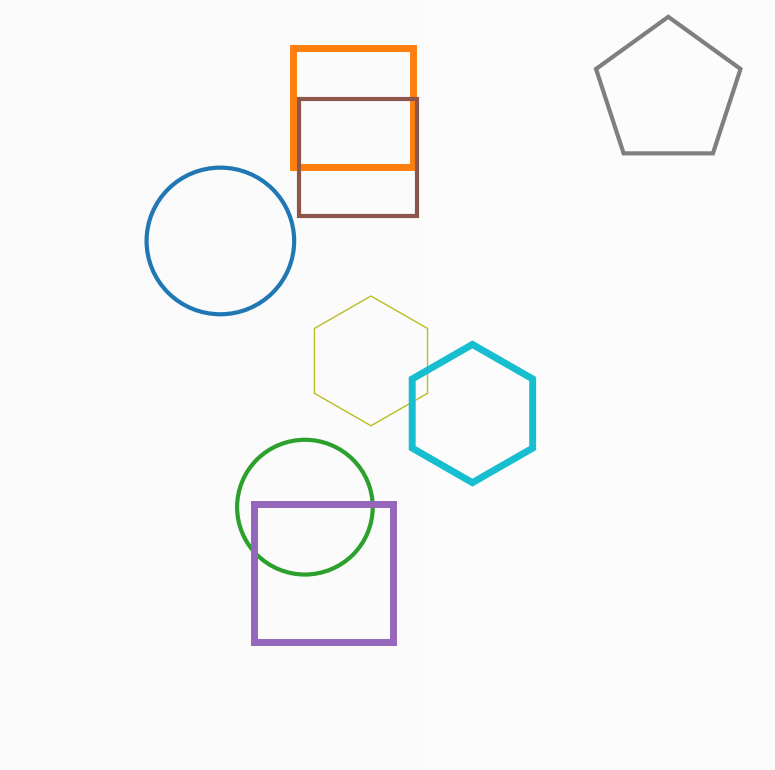[{"shape": "circle", "thickness": 1.5, "radius": 0.48, "center": [0.284, 0.687]}, {"shape": "square", "thickness": 2.5, "radius": 0.39, "center": [0.455, 0.861]}, {"shape": "circle", "thickness": 1.5, "radius": 0.44, "center": [0.393, 0.341]}, {"shape": "square", "thickness": 2.5, "radius": 0.45, "center": [0.418, 0.256]}, {"shape": "square", "thickness": 1.5, "radius": 0.38, "center": [0.462, 0.795]}, {"shape": "pentagon", "thickness": 1.5, "radius": 0.49, "center": [0.862, 0.88]}, {"shape": "hexagon", "thickness": 0.5, "radius": 0.42, "center": [0.479, 0.531]}, {"shape": "hexagon", "thickness": 2.5, "radius": 0.45, "center": [0.61, 0.463]}]